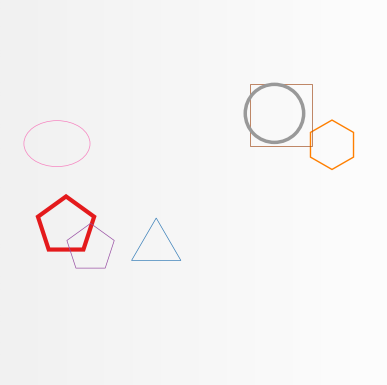[{"shape": "pentagon", "thickness": 3, "radius": 0.38, "center": [0.17, 0.414]}, {"shape": "triangle", "thickness": 0.5, "radius": 0.37, "center": [0.403, 0.36]}, {"shape": "pentagon", "thickness": 0.5, "radius": 0.32, "center": [0.234, 0.356]}, {"shape": "hexagon", "thickness": 1, "radius": 0.32, "center": [0.857, 0.624]}, {"shape": "square", "thickness": 0.5, "radius": 0.4, "center": [0.725, 0.702]}, {"shape": "oval", "thickness": 0.5, "radius": 0.43, "center": [0.147, 0.627]}, {"shape": "circle", "thickness": 2.5, "radius": 0.38, "center": [0.708, 0.706]}]